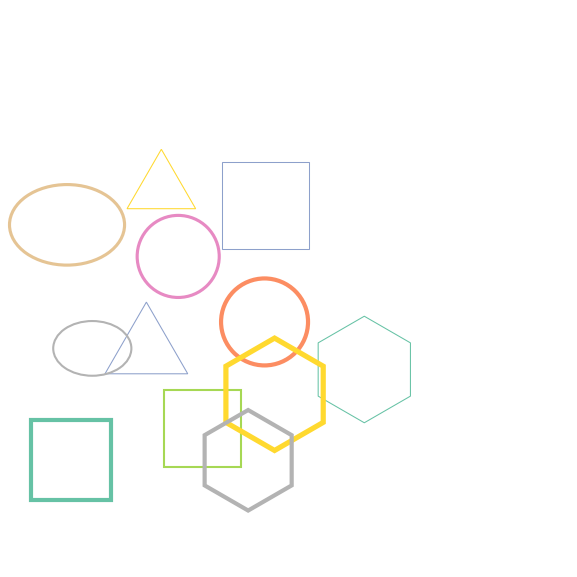[{"shape": "hexagon", "thickness": 0.5, "radius": 0.46, "center": [0.631, 0.359]}, {"shape": "square", "thickness": 2, "radius": 0.34, "center": [0.123, 0.203]}, {"shape": "circle", "thickness": 2, "radius": 0.38, "center": [0.458, 0.442]}, {"shape": "square", "thickness": 0.5, "radius": 0.38, "center": [0.459, 0.644]}, {"shape": "triangle", "thickness": 0.5, "radius": 0.41, "center": [0.253, 0.393]}, {"shape": "circle", "thickness": 1.5, "radius": 0.36, "center": [0.309, 0.555]}, {"shape": "square", "thickness": 1, "radius": 0.33, "center": [0.351, 0.257]}, {"shape": "triangle", "thickness": 0.5, "radius": 0.34, "center": [0.279, 0.672]}, {"shape": "hexagon", "thickness": 2.5, "radius": 0.49, "center": [0.475, 0.316]}, {"shape": "oval", "thickness": 1.5, "radius": 0.5, "center": [0.116, 0.61]}, {"shape": "hexagon", "thickness": 2, "radius": 0.44, "center": [0.43, 0.202]}, {"shape": "oval", "thickness": 1, "radius": 0.34, "center": [0.16, 0.396]}]